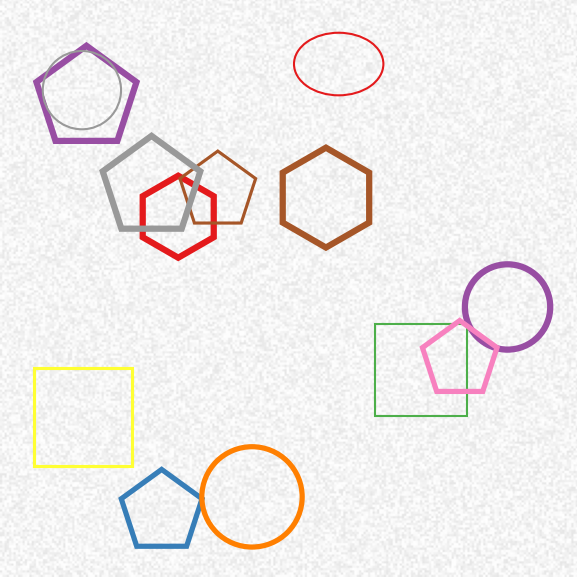[{"shape": "hexagon", "thickness": 3, "radius": 0.36, "center": [0.309, 0.624]}, {"shape": "oval", "thickness": 1, "radius": 0.39, "center": [0.586, 0.888]}, {"shape": "pentagon", "thickness": 2.5, "radius": 0.37, "center": [0.28, 0.113]}, {"shape": "square", "thickness": 1, "radius": 0.39, "center": [0.729, 0.358]}, {"shape": "pentagon", "thickness": 3, "radius": 0.46, "center": [0.15, 0.829]}, {"shape": "circle", "thickness": 3, "radius": 0.37, "center": [0.879, 0.468]}, {"shape": "circle", "thickness": 2.5, "radius": 0.43, "center": [0.436, 0.139]}, {"shape": "square", "thickness": 1.5, "radius": 0.42, "center": [0.144, 0.277]}, {"shape": "pentagon", "thickness": 1.5, "radius": 0.34, "center": [0.377, 0.669]}, {"shape": "hexagon", "thickness": 3, "radius": 0.43, "center": [0.564, 0.657]}, {"shape": "pentagon", "thickness": 2.5, "radius": 0.34, "center": [0.796, 0.376]}, {"shape": "pentagon", "thickness": 3, "radius": 0.44, "center": [0.262, 0.675]}, {"shape": "circle", "thickness": 1, "radius": 0.34, "center": [0.142, 0.843]}]